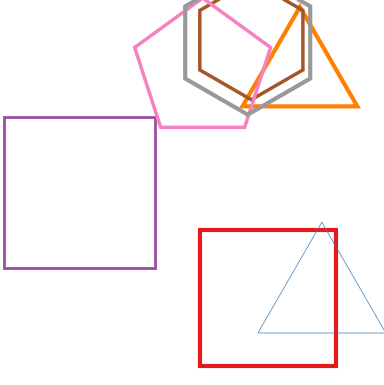[{"shape": "square", "thickness": 3, "radius": 0.89, "center": [0.697, 0.225]}, {"shape": "triangle", "thickness": 0.5, "radius": 0.96, "center": [0.836, 0.231]}, {"shape": "square", "thickness": 2, "radius": 0.98, "center": [0.205, 0.499]}, {"shape": "triangle", "thickness": 3, "radius": 0.86, "center": [0.779, 0.81]}, {"shape": "hexagon", "thickness": 2.5, "radius": 0.77, "center": [0.653, 0.896]}, {"shape": "pentagon", "thickness": 2.5, "radius": 0.93, "center": [0.526, 0.819]}, {"shape": "hexagon", "thickness": 3, "radius": 0.94, "center": [0.643, 0.89]}]